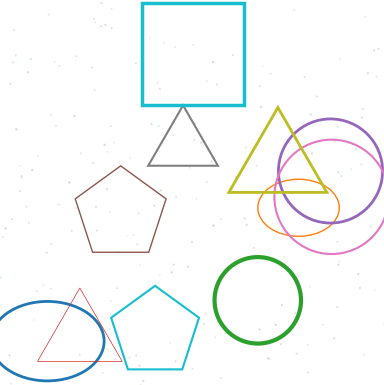[{"shape": "oval", "thickness": 2, "radius": 0.74, "center": [0.123, 0.114]}, {"shape": "oval", "thickness": 1, "radius": 0.53, "center": [0.775, 0.46]}, {"shape": "circle", "thickness": 3, "radius": 0.56, "center": [0.67, 0.22]}, {"shape": "triangle", "thickness": 0.5, "radius": 0.64, "center": [0.207, 0.125]}, {"shape": "circle", "thickness": 2, "radius": 0.68, "center": [0.859, 0.556]}, {"shape": "pentagon", "thickness": 1, "radius": 0.62, "center": [0.313, 0.445]}, {"shape": "circle", "thickness": 1.5, "radius": 0.74, "center": [0.861, 0.489]}, {"shape": "triangle", "thickness": 1.5, "radius": 0.52, "center": [0.475, 0.622]}, {"shape": "triangle", "thickness": 2, "radius": 0.73, "center": [0.722, 0.574]}, {"shape": "square", "thickness": 2.5, "radius": 0.67, "center": [0.502, 0.86]}, {"shape": "pentagon", "thickness": 1.5, "radius": 0.6, "center": [0.403, 0.138]}]